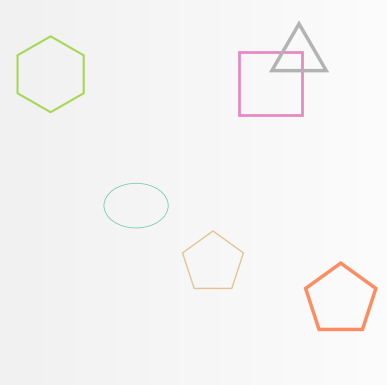[{"shape": "oval", "thickness": 0.5, "radius": 0.41, "center": [0.351, 0.466]}, {"shape": "pentagon", "thickness": 2.5, "radius": 0.48, "center": [0.879, 0.221]}, {"shape": "square", "thickness": 2, "radius": 0.41, "center": [0.698, 0.783]}, {"shape": "hexagon", "thickness": 1.5, "radius": 0.49, "center": [0.131, 0.807]}, {"shape": "pentagon", "thickness": 1, "radius": 0.41, "center": [0.55, 0.318]}, {"shape": "triangle", "thickness": 2.5, "radius": 0.41, "center": [0.772, 0.857]}]